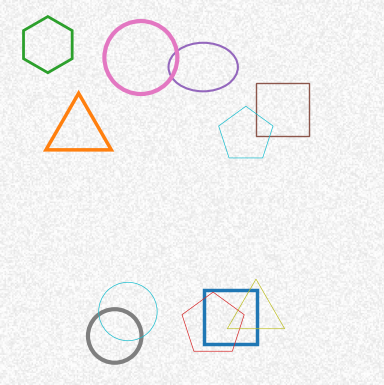[{"shape": "square", "thickness": 2.5, "radius": 0.35, "center": [0.599, 0.176]}, {"shape": "triangle", "thickness": 2.5, "radius": 0.49, "center": [0.204, 0.66]}, {"shape": "hexagon", "thickness": 2, "radius": 0.36, "center": [0.124, 0.884]}, {"shape": "pentagon", "thickness": 0.5, "radius": 0.42, "center": [0.554, 0.156]}, {"shape": "oval", "thickness": 1.5, "radius": 0.45, "center": [0.528, 0.826]}, {"shape": "square", "thickness": 1, "radius": 0.34, "center": [0.733, 0.716]}, {"shape": "circle", "thickness": 3, "radius": 0.47, "center": [0.366, 0.851]}, {"shape": "circle", "thickness": 3, "radius": 0.35, "center": [0.298, 0.127]}, {"shape": "triangle", "thickness": 0.5, "radius": 0.43, "center": [0.665, 0.189]}, {"shape": "pentagon", "thickness": 0.5, "radius": 0.37, "center": [0.639, 0.65]}, {"shape": "circle", "thickness": 0.5, "radius": 0.38, "center": [0.332, 0.191]}]